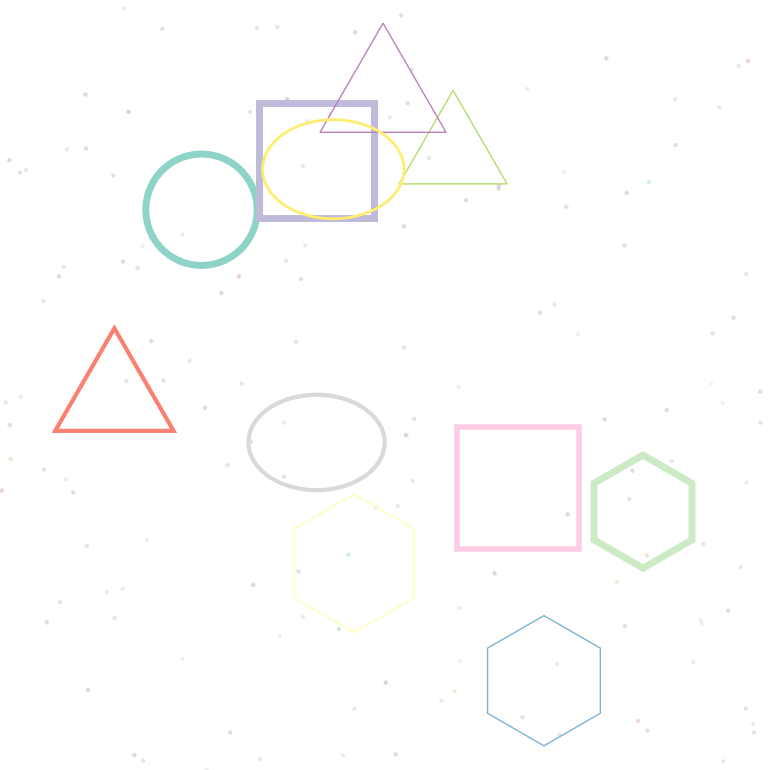[{"shape": "circle", "thickness": 2.5, "radius": 0.36, "center": [0.262, 0.728]}, {"shape": "hexagon", "thickness": 0.5, "radius": 0.45, "center": [0.46, 0.268]}, {"shape": "square", "thickness": 2.5, "radius": 0.37, "center": [0.412, 0.791]}, {"shape": "triangle", "thickness": 1.5, "radius": 0.44, "center": [0.149, 0.485]}, {"shape": "hexagon", "thickness": 0.5, "radius": 0.42, "center": [0.706, 0.116]}, {"shape": "triangle", "thickness": 0.5, "radius": 0.4, "center": [0.588, 0.802]}, {"shape": "square", "thickness": 2, "radius": 0.4, "center": [0.672, 0.366]}, {"shape": "oval", "thickness": 1.5, "radius": 0.44, "center": [0.411, 0.425]}, {"shape": "triangle", "thickness": 0.5, "radius": 0.47, "center": [0.497, 0.875]}, {"shape": "hexagon", "thickness": 2.5, "radius": 0.37, "center": [0.835, 0.336]}, {"shape": "oval", "thickness": 1, "radius": 0.46, "center": [0.433, 0.78]}]